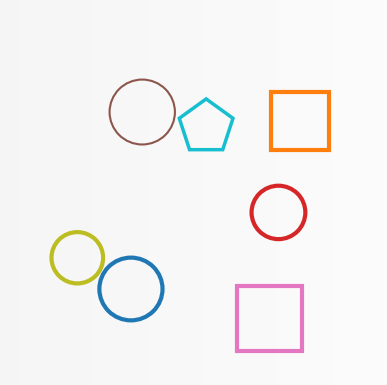[{"shape": "circle", "thickness": 3, "radius": 0.41, "center": [0.338, 0.249]}, {"shape": "square", "thickness": 3, "radius": 0.38, "center": [0.774, 0.685]}, {"shape": "circle", "thickness": 3, "radius": 0.35, "center": [0.719, 0.448]}, {"shape": "circle", "thickness": 1.5, "radius": 0.42, "center": [0.367, 0.709]}, {"shape": "square", "thickness": 3, "radius": 0.42, "center": [0.696, 0.173]}, {"shape": "circle", "thickness": 3, "radius": 0.33, "center": [0.199, 0.33]}, {"shape": "pentagon", "thickness": 2.5, "radius": 0.36, "center": [0.532, 0.67]}]